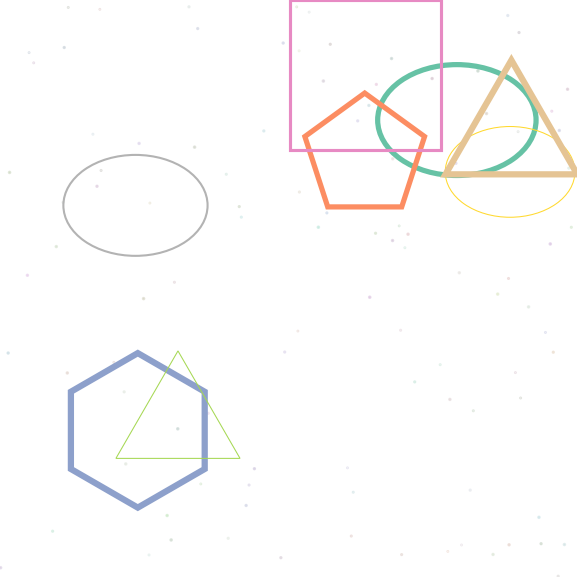[{"shape": "oval", "thickness": 2.5, "radius": 0.69, "center": [0.791, 0.791]}, {"shape": "pentagon", "thickness": 2.5, "radius": 0.54, "center": [0.632, 0.729]}, {"shape": "hexagon", "thickness": 3, "radius": 0.67, "center": [0.239, 0.254]}, {"shape": "square", "thickness": 1.5, "radius": 0.65, "center": [0.633, 0.869]}, {"shape": "triangle", "thickness": 0.5, "radius": 0.62, "center": [0.308, 0.267]}, {"shape": "oval", "thickness": 0.5, "radius": 0.56, "center": [0.883, 0.701]}, {"shape": "triangle", "thickness": 3, "radius": 0.66, "center": [0.886, 0.763]}, {"shape": "oval", "thickness": 1, "radius": 0.62, "center": [0.235, 0.644]}]